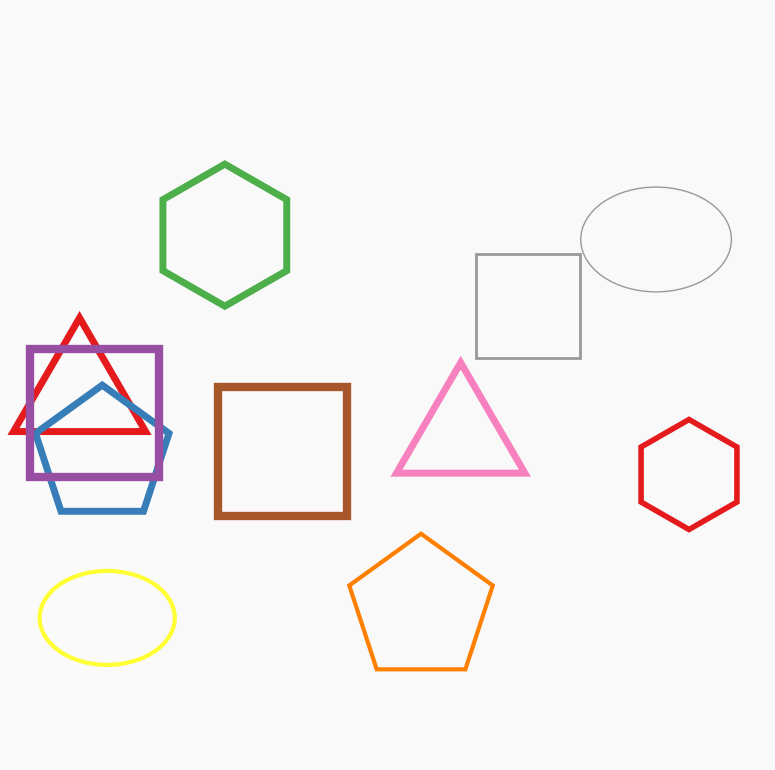[{"shape": "hexagon", "thickness": 2, "radius": 0.36, "center": [0.889, 0.384]}, {"shape": "triangle", "thickness": 2.5, "radius": 0.49, "center": [0.103, 0.489]}, {"shape": "pentagon", "thickness": 2.5, "radius": 0.45, "center": [0.132, 0.409]}, {"shape": "hexagon", "thickness": 2.5, "radius": 0.46, "center": [0.29, 0.695]}, {"shape": "square", "thickness": 3, "radius": 0.42, "center": [0.122, 0.464]}, {"shape": "pentagon", "thickness": 1.5, "radius": 0.49, "center": [0.543, 0.21]}, {"shape": "oval", "thickness": 1.5, "radius": 0.44, "center": [0.138, 0.198]}, {"shape": "square", "thickness": 3, "radius": 0.42, "center": [0.364, 0.414]}, {"shape": "triangle", "thickness": 2.5, "radius": 0.48, "center": [0.594, 0.433]}, {"shape": "oval", "thickness": 0.5, "radius": 0.49, "center": [0.847, 0.689]}, {"shape": "square", "thickness": 1, "radius": 0.33, "center": [0.681, 0.603]}]